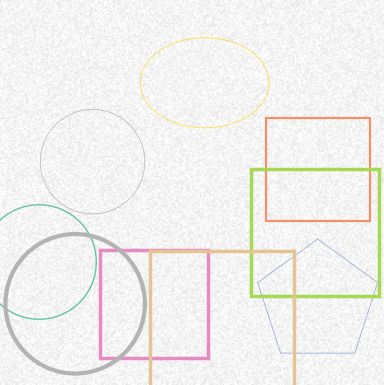[{"shape": "circle", "thickness": 1, "radius": 0.74, "center": [0.101, 0.319]}, {"shape": "square", "thickness": 1.5, "radius": 0.67, "center": [0.826, 0.56]}, {"shape": "pentagon", "thickness": 0.5, "radius": 0.82, "center": [0.825, 0.215]}, {"shape": "square", "thickness": 2.5, "radius": 0.7, "center": [0.4, 0.21]}, {"shape": "square", "thickness": 2.5, "radius": 0.83, "center": [0.818, 0.396]}, {"shape": "oval", "thickness": 0.5, "radius": 0.84, "center": [0.532, 0.785]}, {"shape": "square", "thickness": 2.5, "radius": 0.94, "center": [0.576, 0.16]}, {"shape": "circle", "thickness": 3, "radius": 0.91, "center": [0.195, 0.211]}, {"shape": "circle", "thickness": 0.5, "radius": 0.68, "center": [0.24, 0.58]}]